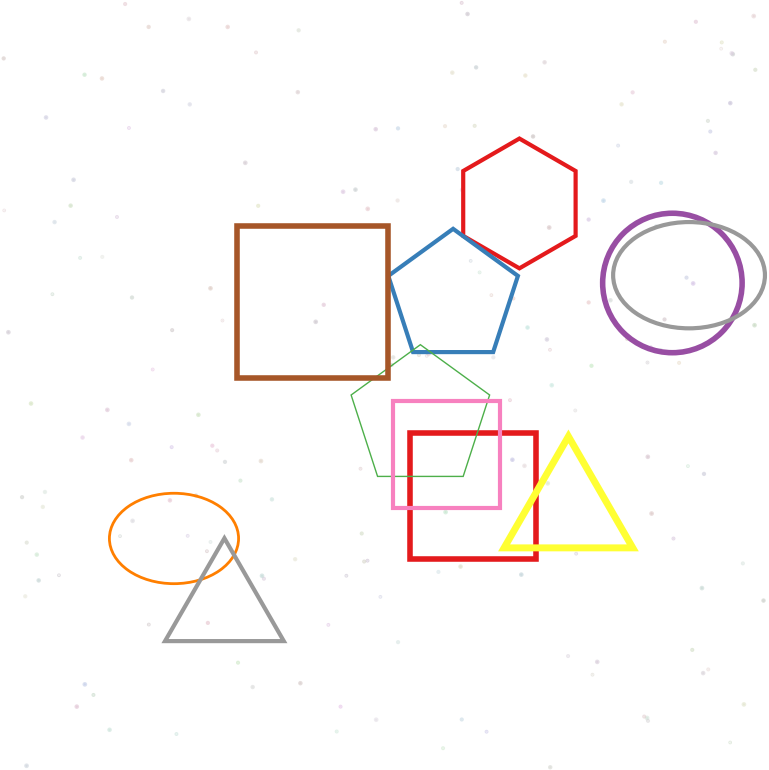[{"shape": "square", "thickness": 2, "radius": 0.41, "center": [0.615, 0.356]}, {"shape": "hexagon", "thickness": 1.5, "radius": 0.42, "center": [0.675, 0.736]}, {"shape": "pentagon", "thickness": 1.5, "radius": 0.44, "center": [0.588, 0.614]}, {"shape": "pentagon", "thickness": 0.5, "radius": 0.47, "center": [0.546, 0.458]}, {"shape": "circle", "thickness": 2, "radius": 0.45, "center": [0.873, 0.632]}, {"shape": "oval", "thickness": 1, "radius": 0.42, "center": [0.226, 0.301]}, {"shape": "triangle", "thickness": 2.5, "radius": 0.48, "center": [0.738, 0.337]}, {"shape": "square", "thickness": 2, "radius": 0.49, "center": [0.406, 0.608]}, {"shape": "square", "thickness": 1.5, "radius": 0.35, "center": [0.579, 0.409]}, {"shape": "oval", "thickness": 1.5, "radius": 0.49, "center": [0.895, 0.643]}, {"shape": "triangle", "thickness": 1.5, "radius": 0.45, "center": [0.291, 0.212]}]